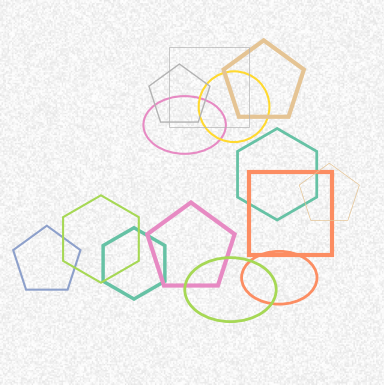[{"shape": "hexagon", "thickness": 2.5, "radius": 0.46, "center": [0.348, 0.316]}, {"shape": "hexagon", "thickness": 2, "radius": 0.59, "center": [0.72, 0.547]}, {"shape": "square", "thickness": 3, "radius": 0.54, "center": [0.755, 0.445]}, {"shape": "oval", "thickness": 2, "radius": 0.49, "center": [0.725, 0.279]}, {"shape": "pentagon", "thickness": 1.5, "radius": 0.46, "center": [0.122, 0.322]}, {"shape": "oval", "thickness": 1.5, "radius": 0.54, "center": [0.48, 0.675]}, {"shape": "pentagon", "thickness": 3, "radius": 0.6, "center": [0.496, 0.355]}, {"shape": "oval", "thickness": 2, "radius": 0.59, "center": [0.599, 0.248]}, {"shape": "hexagon", "thickness": 1.5, "radius": 0.57, "center": [0.262, 0.379]}, {"shape": "circle", "thickness": 1.5, "radius": 0.46, "center": [0.608, 0.723]}, {"shape": "pentagon", "thickness": 0.5, "radius": 0.41, "center": [0.855, 0.494]}, {"shape": "pentagon", "thickness": 3, "radius": 0.55, "center": [0.685, 0.785]}, {"shape": "square", "thickness": 0.5, "radius": 0.52, "center": [0.542, 0.773]}, {"shape": "pentagon", "thickness": 1, "radius": 0.42, "center": [0.466, 0.75]}]